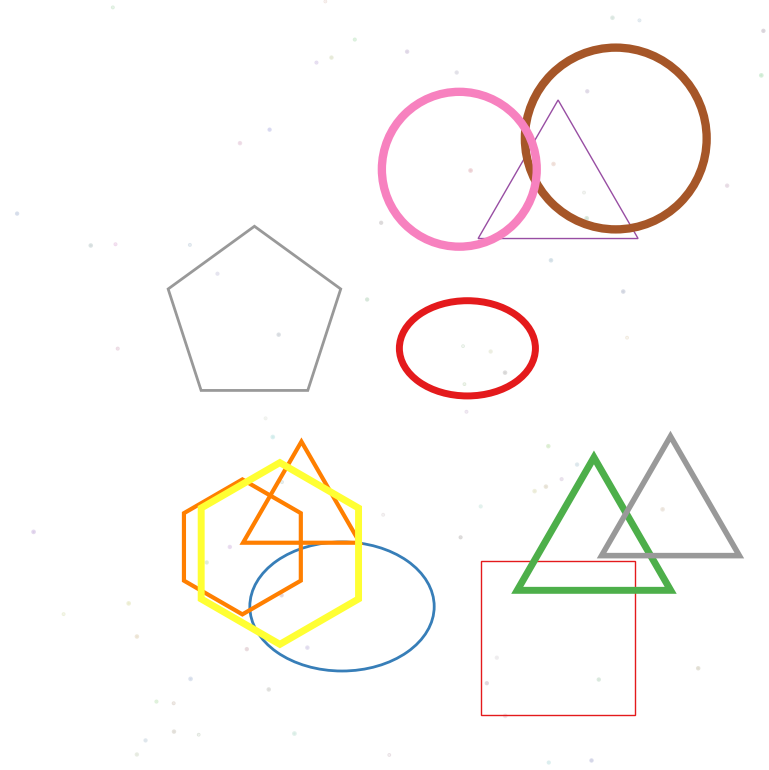[{"shape": "square", "thickness": 0.5, "radius": 0.5, "center": [0.725, 0.172]}, {"shape": "oval", "thickness": 2.5, "radius": 0.44, "center": [0.607, 0.548]}, {"shape": "oval", "thickness": 1, "radius": 0.6, "center": [0.444, 0.212]}, {"shape": "triangle", "thickness": 2.5, "radius": 0.58, "center": [0.771, 0.291]}, {"shape": "triangle", "thickness": 0.5, "radius": 0.6, "center": [0.725, 0.75]}, {"shape": "hexagon", "thickness": 1.5, "radius": 0.44, "center": [0.315, 0.29]}, {"shape": "triangle", "thickness": 1.5, "radius": 0.44, "center": [0.391, 0.339]}, {"shape": "hexagon", "thickness": 2.5, "radius": 0.59, "center": [0.363, 0.281]}, {"shape": "circle", "thickness": 3, "radius": 0.59, "center": [0.8, 0.82]}, {"shape": "circle", "thickness": 3, "radius": 0.5, "center": [0.597, 0.78]}, {"shape": "pentagon", "thickness": 1, "radius": 0.59, "center": [0.33, 0.588]}, {"shape": "triangle", "thickness": 2, "radius": 0.52, "center": [0.871, 0.33]}]